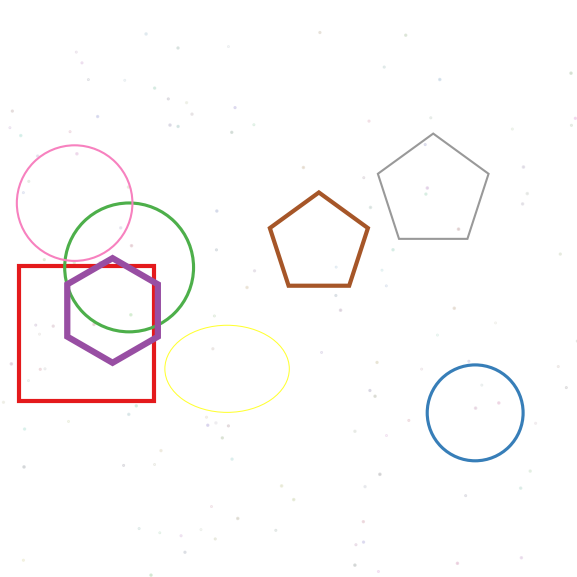[{"shape": "square", "thickness": 2, "radius": 0.58, "center": [0.15, 0.421]}, {"shape": "circle", "thickness": 1.5, "radius": 0.42, "center": [0.823, 0.284]}, {"shape": "circle", "thickness": 1.5, "radius": 0.56, "center": [0.224, 0.536]}, {"shape": "hexagon", "thickness": 3, "radius": 0.45, "center": [0.195, 0.462]}, {"shape": "oval", "thickness": 0.5, "radius": 0.54, "center": [0.393, 0.36]}, {"shape": "pentagon", "thickness": 2, "radius": 0.45, "center": [0.552, 0.577]}, {"shape": "circle", "thickness": 1, "radius": 0.5, "center": [0.129, 0.647]}, {"shape": "pentagon", "thickness": 1, "radius": 0.5, "center": [0.75, 0.667]}]